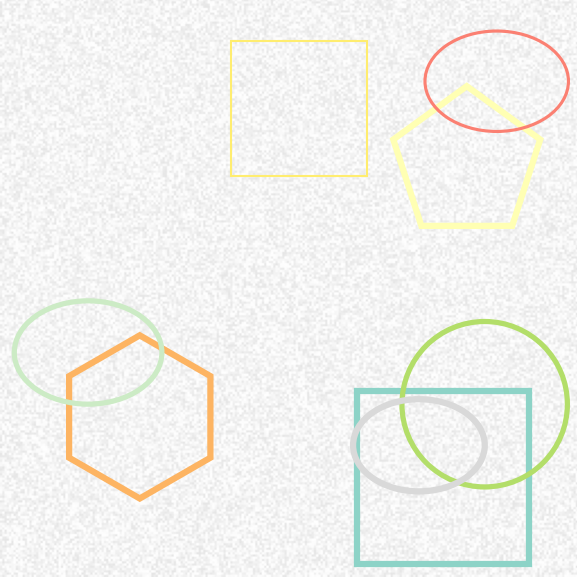[{"shape": "square", "thickness": 3, "radius": 0.75, "center": [0.767, 0.172]}, {"shape": "pentagon", "thickness": 3, "radius": 0.67, "center": [0.808, 0.716]}, {"shape": "oval", "thickness": 1.5, "radius": 0.62, "center": [0.86, 0.858]}, {"shape": "hexagon", "thickness": 3, "radius": 0.71, "center": [0.242, 0.277]}, {"shape": "circle", "thickness": 2.5, "radius": 0.72, "center": [0.839, 0.299]}, {"shape": "oval", "thickness": 3, "radius": 0.57, "center": [0.725, 0.228]}, {"shape": "oval", "thickness": 2.5, "radius": 0.64, "center": [0.153, 0.389]}, {"shape": "square", "thickness": 1, "radius": 0.59, "center": [0.517, 0.811]}]